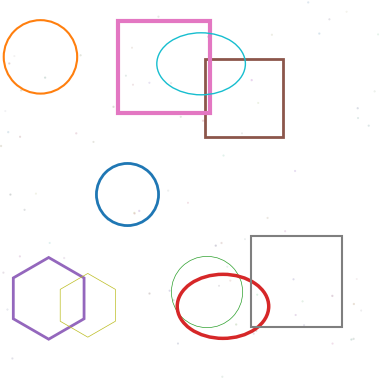[{"shape": "circle", "thickness": 2, "radius": 0.4, "center": [0.331, 0.495]}, {"shape": "circle", "thickness": 1.5, "radius": 0.48, "center": [0.105, 0.852]}, {"shape": "circle", "thickness": 0.5, "radius": 0.46, "center": [0.538, 0.242]}, {"shape": "oval", "thickness": 2.5, "radius": 0.59, "center": [0.579, 0.204]}, {"shape": "hexagon", "thickness": 2, "radius": 0.53, "center": [0.126, 0.225]}, {"shape": "square", "thickness": 2, "radius": 0.51, "center": [0.634, 0.746]}, {"shape": "square", "thickness": 3, "radius": 0.6, "center": [0.426, 0.827]}, {"shape": "square", "thickness": 1.5, "radius": 0.59, "center": [0.77, 0.268]}, {"shape": "hexagon", "thickness": 0.5, "radius": 0.41, "center": [0.228, 0.207]}, {"shape": "oval", "thickness": 1, "radius": 0.58, "center": [0.522, 0.834]}]